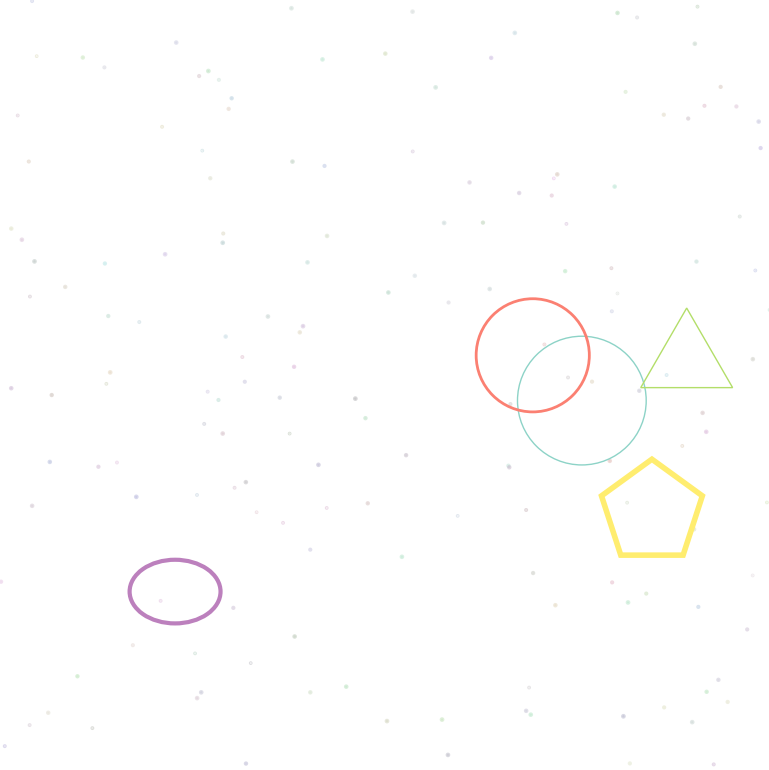[{"shape": "circle", "thickness": 0.5, "radius": 0.42, "center": [0.756, 0.48]}, {"shape": "circle", "thickness": 1, "radius": 0.37, "center": [0.692, 0.539]}, {"shape": "triangle", "thickness": 0.5, "radius": 0.34, "center": [0.892, 0.531]}, {"shape": "oval", "thickness": 1.5, "radius": 0.3, "center": [0.227, 0.232]}, {"shape": "pentagon", "thickness": 2, "radius": 0.34, "center": [0.847, 0.335]}]